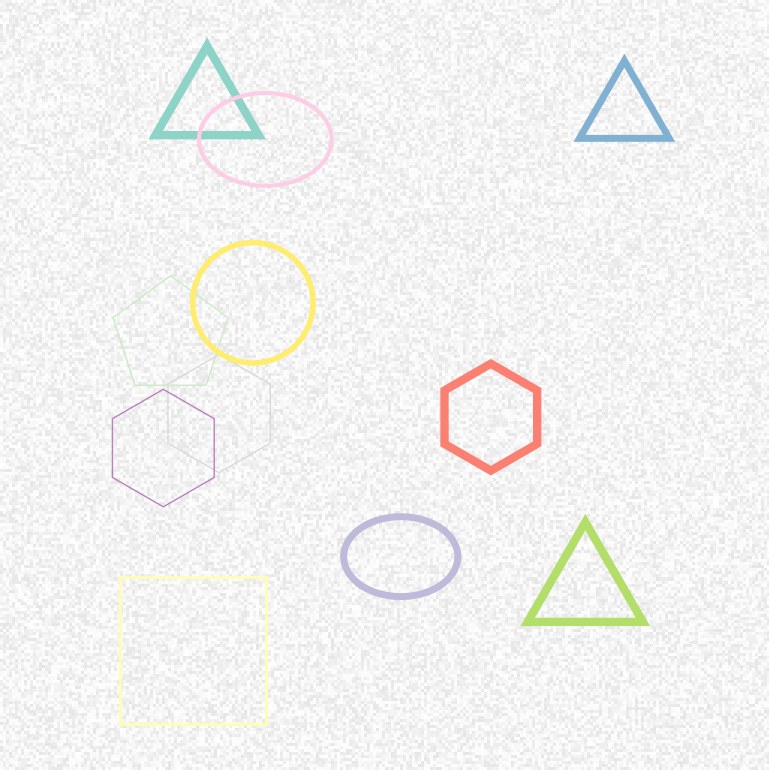[{"shape": "triangle", "thickness": 3, "radius": 0.39, "center": [0.269, 0.863]}, {"shape": "square", "thickness": 1, "radius": 0.48, "center": [0.251, 0.155]}, {"shape": "oval", "thickness": 2.5, "radius": 0.37, "center": [0.52, 0.277]}, {"shape": "hexagon", "thickness": 3, "radius": 0.35, "center": [0.637, 0.458]}, {"shape": "triangle", "thickness": 2.5, "radius": 0.34, "center": [0.811, 0.854]}, {"shape": "triangle", "thickness": 3, "radius": 0.43, "center": [0.76, 0.236]}, {"shape": "oval", "thickness": 1.5, "radius": 0.43, "center": [0.345, 0.819]}, {"shape": "hexagon", "thickness": 0.5, "radius": 0.38, "center": [0.285, 0.463]}, {"shape": "hexagon", "thickness": 0.5, "radius": 0.38, "center": [0.212, 0.418]}, {"shape": "pentagon", "thickness": 0.5, "radius": 0.39, "center": [0.222, 0.563]}, {"shape": "circle", "thickness": 2, "radius": 0.39, "center": [0.328, 0.607]}]